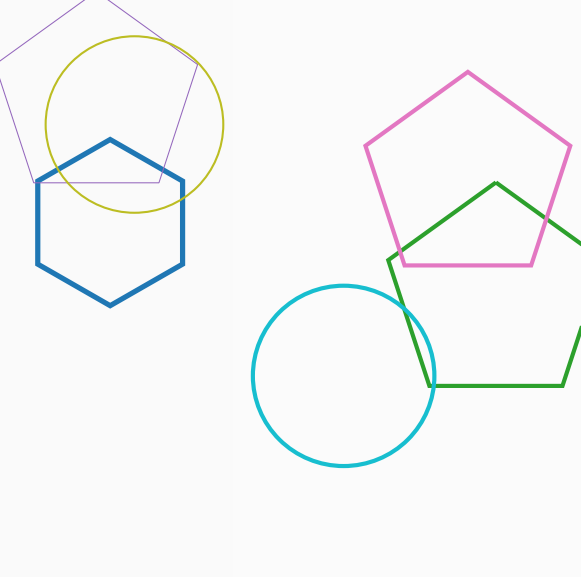[{"shape": "hexagon", "thickness": 2.5, "radius": 0.72, "center": [0.19, 0.614]}, {"shape": "pentagon", "thickness": 2, "radius": 0.97, "center": [0.853, 0.488]}, {"shape": "pentagon", "thickness": 0.5, "radius": 0.92, "center": [0.166, 0.831]}, {"shape": "pentagon", "thickness": 2, "radius": 0.93, "center": [0.805, 0.689]}, {"shape": "circle", "thickness": 1, "radius": 0.76, "center": [0.231, 0.784]}, {"shape": "circle", "thickness": 2, "radius": 0.78, "center": [0.591, 0.348]}]